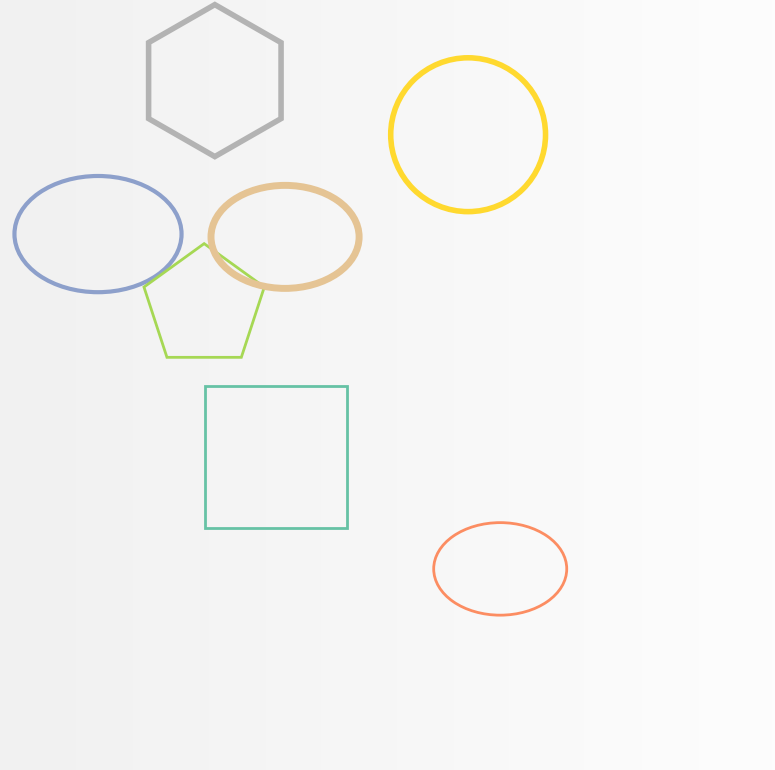[{"shape": "square", "thickness": 1, "radius": 0.46, "center": [0.356, 0.406]}, {"shape": "oval", "thickness": 1, "radius": 0.43, "center": [0.645, 0.261]}, {"shape": "oval", "thickness": 1.5, "radius": 0.54, "center": [0.126, 0.696]}, {"shape": "pentagon", "thickness": 1, "radius": 0.41, "center": [0.263, 0.602]}, {"shape": "circle", "thickness": 2, "radius": 0.5, "center": [0.604, 0.825]}, {"shape": "oval", "thickness": 2.5, "radius": 0.48, "center": [0.368, 0.692]}, {"shape": "hexagon", "thickness": 2, "radius": 0.49, "center": [0.277, 0.895]}]